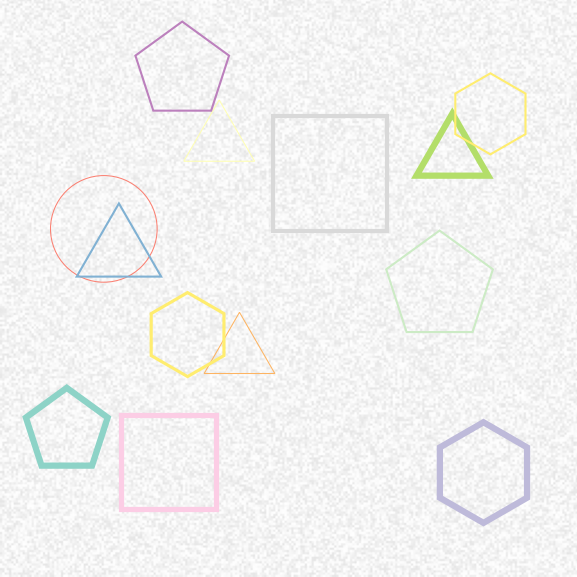[{"shape": "pentagon", "thickness": 3, "radius": 0.37, "center": [0.116, 0.253]}, {"shape": "triangle", "thickness": 0.5, "radius": 0.35, "center": [0.38, 0.755]}, {"shape": "hexagon", "thickness": 3, "radius": 0.44, "center": [0.837, 0.181]}, {"shape": "circle", "thickness": 0.5, "radius": 0.46, "center": [0.18, 0.603]}, {"shape": "triangle", "thickness": 1, "radius": 0.42, "center": [0.206, 0.562]}, {"shape": "triangle", "thickness": 0.5, "radius": 0.35, "center": [0.415, 0.388]}, {"shape": "triangle", "thickness": 3, "radius": 0.36, "center": [0.783, 0.731]}, {"shape": "square", "thickness": 2.5, "radius": 0.41, "center": [0.292, 0.199]}, {"shape": "square", "thickness": 2, "radius": 0.5, "center": [0.571, 0.698]}, {"shape": "pentagon", "thickness": 1, "radius": 0.43, "center": [0.316, 0.876]}, {"shape": "pentagon", "thickness": 1, "radius": 0.49, "center": [0.761, 0.503]}, {"shape": "hexagon", "thickness": 1, "radius": 0.35, "center": [0.849, 0.802]}, {"shape": "hexagon", "thickness": 1.5, "radius": 0.36, "center": [0.325, 0.42]}]